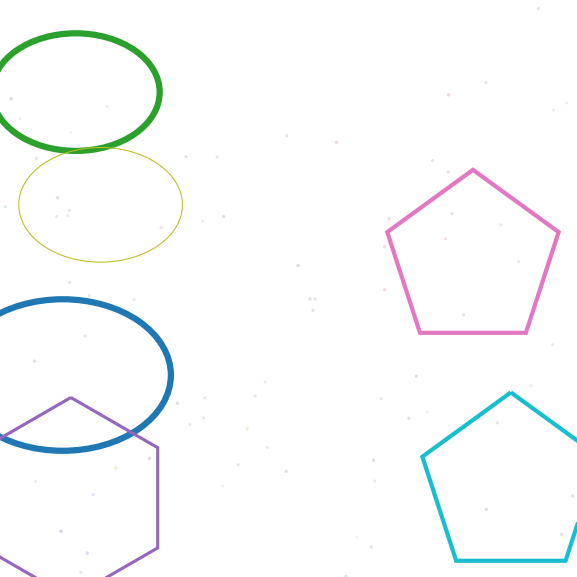[{"shape": "oval", "thickness": 3, "radius": 0.94, "center": [0.108, 0.35]}, {"shape": "oval", "thickness": 3, "radius": 0.73, "center": [0.131, 0.84]}, {"shape": "hexagon", "thickness": 1.5, "radius": 0.87, "center": [0.123, 0.137]}, {"shape": "pentagon", "thickness": 2, "radius": 0.78, "center": [0.819, 0.549]}, {"shape": "oval", "thickness": 0.5, "radius": 0.71, "center": [0.174, 0.644]}, {"shape": "pentagon", "thickness": 2, "radius": 0.81, "center": [0.885, 0.158]}]